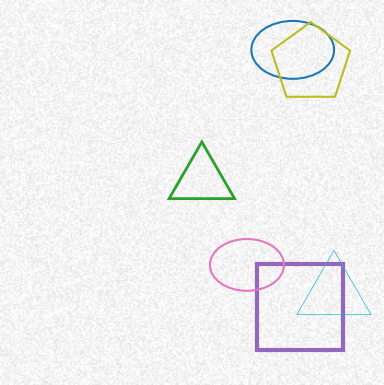[{"shape": "oval", "thickness": 1.5, "radius": 0.54, "center": [0.76, 0.87]}, {"shape": "triangle", "thickness": 2, "radius": 0.49, "center": [0.524, 0.533]}, {"shape": "square", "thickness": 3, "radius": 0.56, "center": [0.779, 0.203]}, {"shape": "oval", "thickness": 1.5, "radius": 0.48, "center": [0.641, 0.312]}, {"shape": "pentagon", "thickness": 1.5, "radius": 0.54, "center": [0.807, 0.835]}, {"shape": "triangle", "thickness": 0.5, "radius": 0.56, "center": [0.867, 0.238]}]